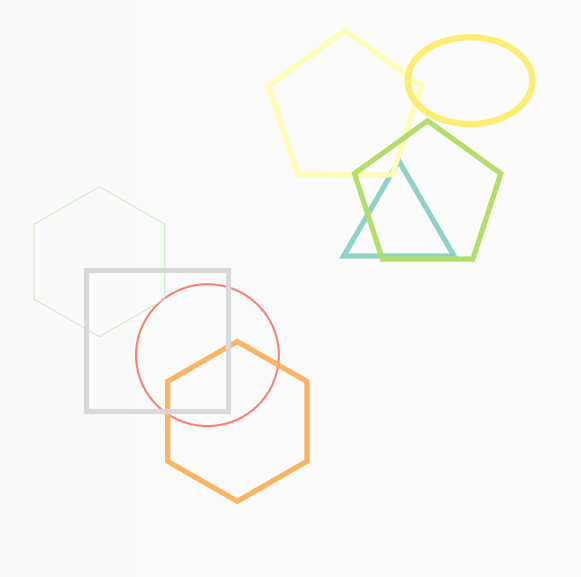[{"shape": "triangle", "thickness": 2.5, "radius": 0.55, "center": [0.686, 0.611]}, {"shape": "pentagon", "thickness": 2.5, "radius": 0.69, "center": [0.594, 0.808]}, {"shape": "circle", "thickness": 1, "radius": 0.61, "center": [0.357, 0.384]}, {"shape": "hexagon", "thickness": 2.5, "radius": 0.69, "center": [0.408, 0.269]}, {"shape": "pentagon", "thickness": 2.5, "radius": 0.66, "center": [0.736, 0.658]}, {"shape": "square", "thickness": 2.5, "radius": 0.61, "center": [0.27, 0.41]}, {"shape": "hexagon", "thickness": 0.5, "radius": 0.65, "center": [0.171, 0.546]}, {"shape": "oval", "thickness": 3, "radius": 0.54, "center": [0.809, 0.859]}]